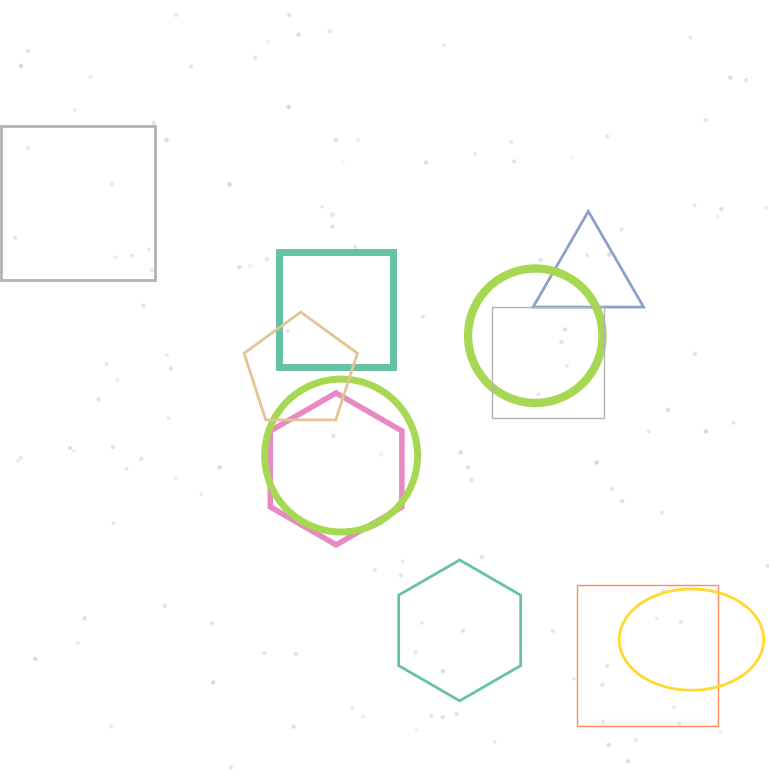[{"shape": "square", "thickness": 2.5, "radius": 0.37, "center": [0.437, 0.598]}, {"shape": "hexagon", "thickness": 1, "radius": 0.46, "center": [0.597, 0.181]}, {"shape": "square", "thickness": 0.5, "radius": 0.46, "center": [0.841, 0.149]}, {"shape": "triangle", "thickness": 1, "radius": 0.41, "center": [0.764, 0.643]}, {"shape": "hexagon", "thickness": 2, "radius": 0.49, "center": [0.436, 0.391]}, {"shape": "circle", "thickness": 2.5, "radius": 0.5, "center": [0.443, 0.408]}, {"shape": "circle", "thickness": 3, "radius": 0.44, "center": [0.695, 0.564]}, {"shape": "oval", "thickness": 1, "radius": 0.47, "center": [0.898, 0.169]}, {"shape": "pentagon", "thickness": 1, "radius": 0.39, "center": [0.391, 0.517]}, {"shape": "square", "thickness": 0.5, "radius": 0.36, "center": [0.712, 0.529]}, {"shape": "square", "thickness": 1, "radius": 0.5, "center": [0.101, 0.736]}]